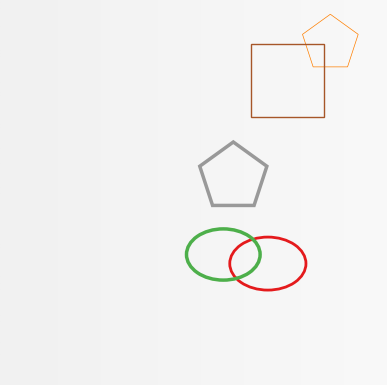[{"shape": "oval", "thickness": 2, "radius": 0.49, "center": [0.691, 0.315]}, {"shape": "oval", "thickness": 2.5, "radius": 0.47, "center": [0.576, 0.339]}, {"shape": "pentagon", "thickness": 0.5, "radius": 0.38, "center": [0.852, 0.887]}, {"shape": "square", "thickness": 1, "radius": 0.47, "center": [0.742, 0.791]}, {"shape": "pentagon", "thickness": 2.5, "radius": 0.46, "center": [0.602, 0.54]}]